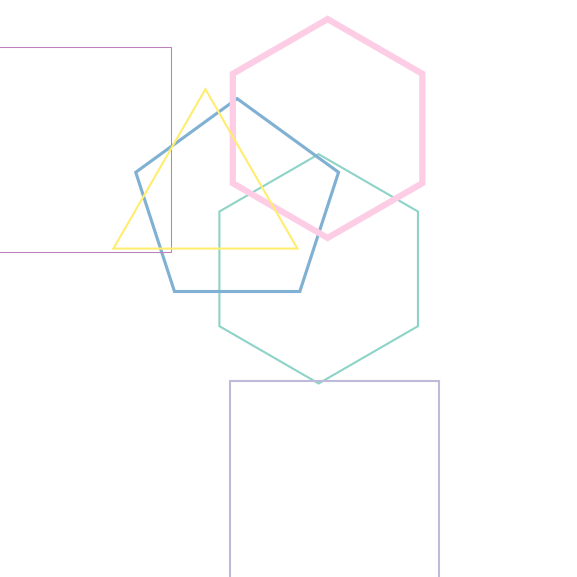[{"shape": "hexagon", "thickness": 1, "radius": 0.99, "center": [0.552, 0.534]}, {"shape": "square", "thickness": 1, "radius": 0.91, "center": [0.579, 0.159]}, {"shape": "pentagon", "thickness": 1.5, "radius": 0.92, "center": [0.411, 0.644]}, {"shape": "hexagon", "thickness": 3, "radius": 0.95, "center": [0.567, 0.777]}, {"shape": "square", "thickness": 0.5, "radius": 0.89, "center": [0.119, 0.74]}, {"shape": "triangle", "thickness": 1, "radius": 0.92, "center": [0.356, 0.661]}]